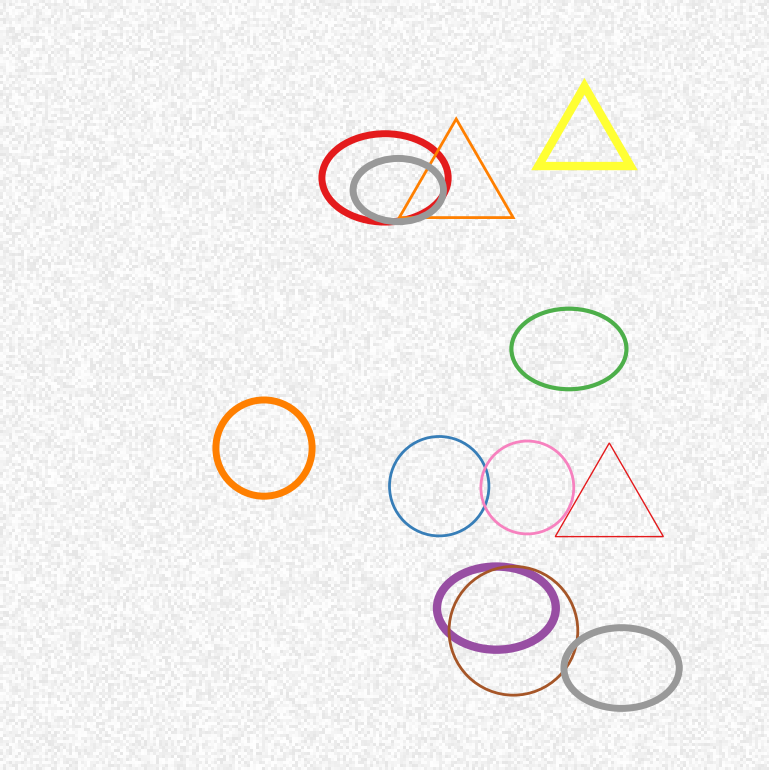[{"shape": "triangle", "thickness": 0.5, "radius": 0.41, "center": [0.791, 0.344]}, {"shape": "oval", "thickness": 2.5, "radius": 0.41, "center": [0.5, 0.769]}, {"shape": "circle", "thickness": 1, "radius": 0.32, "center": [0.57, 0.369]}, {"shape": "oval", "thickness": 1.5, "radius": 0.37, "center": [0.739, 0.547]}, {"shape": "oval", "thickness": 3, "radius": 0.39, "center": [0.645, 0.21]}, {"shape": "triangle", "thickness": 1, "radius": 0.43, "center": [0.592, 0.76]}, {"shape": "circle", "thickness": 2.5, "radius": 0.31, "center": [0.343, 0.418]}, {"shape": "triangle", "thickness": 3, "radius": 0.35, "center": [0.759, 0.819]}, {"shape": "circle", "thickness": 1, "radius": 0.42, "center": [0.667, 0.181]}, {"shape": "circle", "thickness": 1, "radius": 0.3, "center": [0.685, 0.367]}, {"shape": "oval", "thickness": 2.5, "radius": 0.29, "center": [0.517, 0.753]}, {"shape": "oval", "thickness": 2.5, "radius": 0.37, "center": [0.807, 0.132]}]